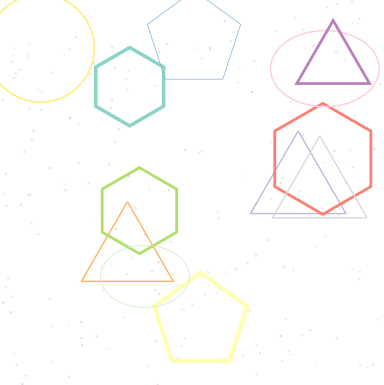[{"shape": "hexagon", "thickness": 2.5, "radius": 0.51, "center": [0.337, 0.775]}, {"shape": "pentagon", "thickness": 3, "radius": 0.63, "center": [0.522, 0.165]}, {"shape": "triangle", "thickness": 1, "radius": 0.72, "center": [0.774, 0.517]}, {"shape": "hexagon", "thickness": 2, "radius": 0.72, "center": [0.838, 0.587]}, {"shape": "pentagon", "thickness": 0.5, "radius": 0.64, "center": [0.504, 0.897]}, {"shape": "triangle", "thickness": 1, "radius": 0.69, "center": [0.331, 0.338]}, {"shape": "hexagon", "thickness": 2, "radius": 0.56, "center": [0.362, 0.453]}, {"shape": "oval", "thickness": 1, "radius": 0.71, "center": [0.844, 0.822]}, {"shape": "triangle", "thickness": 1, "radius": 0.71, "center": [0.83, 0.505]}, {"shape": "triangle", "thickness": 2, "radius": 0.55, "center": [0.865, 0.838]}, {"shape": "oval", "thickness": 0.5, "radius": 0.58, "center": [0.376, 0.282]}, {"shape": "circle", "thickness": 1, "radius": 0.7, "center": [0.105, 0.875]}]